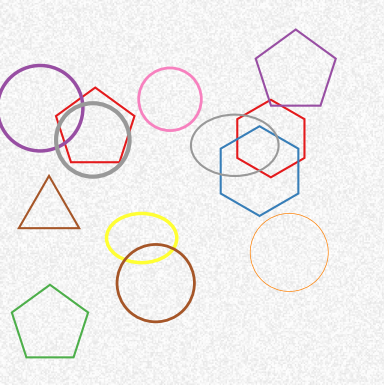[{"shape": "pentagon", "thickness": 1.5, "radius": 0.54, "center": [0.247, 0.665]}, {"shape": "hexagon", "thickness": 1.5, "radius": 0.5, "center": [0.704, 0.64]}, {"shape": "hexagon", "thickness": 1.5, "radius": 0.58, "center": [0.674, 0.556]}, {"shape": "pentagon", "thickness": 1.5, "radius": 0.52, "center": [0.13, 0.156]}, {"shape": "circle", "thickness": 2.5, "radius": 0.55, "center": [0.104, 0.719]}, {"shape": "pentagon", "thickness": 1.5, "radius": 0.55, "center": [0.768, 0.814]}, {"shape": "circle", "thickness": 0.5, "radius": 0.51, "center": [0.751, 0.344]}, {"shape": "oval", "thickness": 2.5, "radius": 0.46, "center": [0.368, 0.382]}, {"shape": "triangle", "thickness": 1.5, "radius": 0.45, "center": [0.127, 0.453]}, {"shape": "circle", "thickness": 2, "radius": 0.5, "center": [0.405, 0.265]}, {"shape": "circle", "thickness": 2, "radius": 0.41, "center": [0.442, 0.742]}, {"shape": "oval", "thickness": 1.5, "radius": 0.57, "center": [0.61, 0.623]}, {"shape": "circle", "thickness": 3, "radius": 0.48, "center": [0.241, 0.637]}]